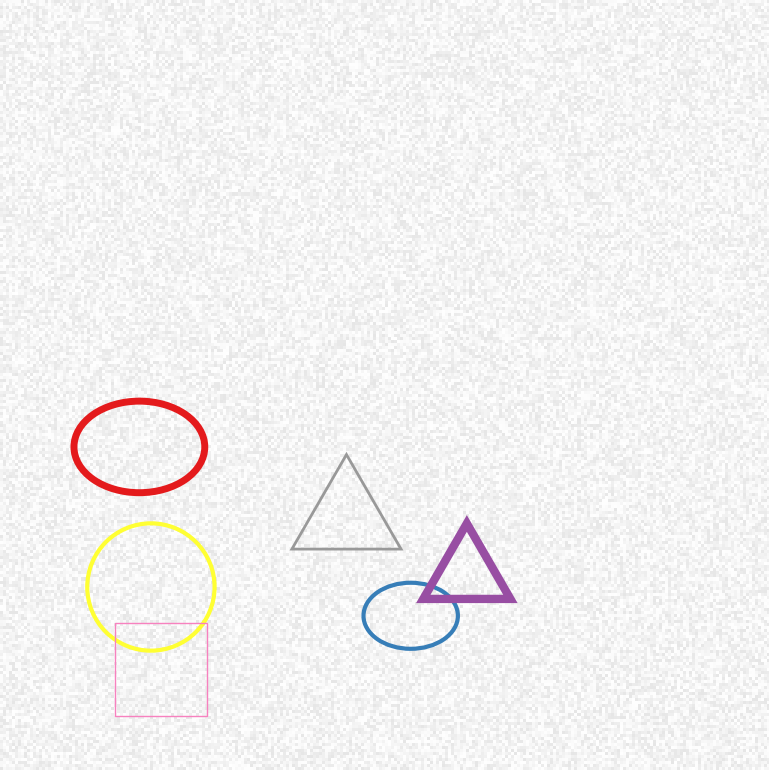[{"shape": "oval", "thickness": 2.5, "radius": 0.42, "center": [0.181, 0.42]}, {"shape": "oval", "thickness": 1.5, "radius": 0.31, "center": [0.533, 0.2]}, {"shape": "triangle", "thickness": 3, "radius": 0.33, "center": [0.606, 0.255]}, {"shape": "circle", "thickness": 1.5, "radius": 0.41, "center": [0.196, 0.238]}, {"shape": "square", "thickness": 0.5, "radius": 0.3, "center": [0.209, 0.13]}, {"shape": "triangle", "thickness": 1, "radius": 0.41, "center": [0.45, 0.328]}]